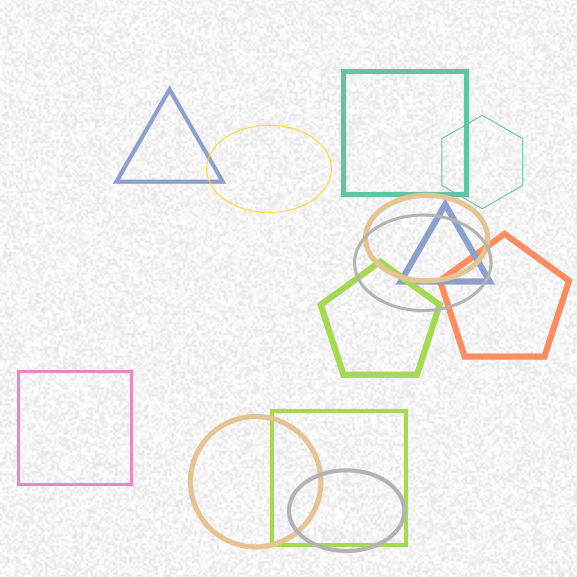[{"shape": "hexagon", "thickness": 0.5, "radius": 0.4, "center": [0.835, 0.719]}, {"shape": "square", "thickness": 2.5, "radius": 0.54, "center": [0.701, 0.77]}, {"shape": "pentagon", "thickness": 3, "radius": 0.59, "center": [0.874, 0.477]}, {"shape": "triangle", "thickness": 3, "radius": 0.44, "center": [0.771, 0.556]}, {"shape": "triangle", "thickness": 2, "radius": 0.53, "center": [0.294, 0.738]}, {"shape": "square", "thickness": 1.5, "radius": 0.49, "center": [0.13, 0.259]}, {"shape": "pentagon", "thickness": 3, "radius": 0.54, "center": [0.658, 0.438]}, {"shape": "square", "thickness": 2, "radius": 0.58, "center": [0.587, 0.171]}, {"shape": "oval", "thickness": 0.5, "radius": 0.54, "center": [0.466, 0.707]}, {"shape": "circle", "thickness": 2.5, "radius": 0.56, "center": [0.443, 0.165]}, {"shape": "oval", "thickness": 2.5, "radius": 0.53, "center": [0.739, 0.587]}, {"shape": "oval", "thickness": 2, "radius": 0.5, "center": [0.6, 0.115]}, {"shape": "oval", "thickness": 1.5, "radius": 0.59, "center": [0.732, 0.544]}]